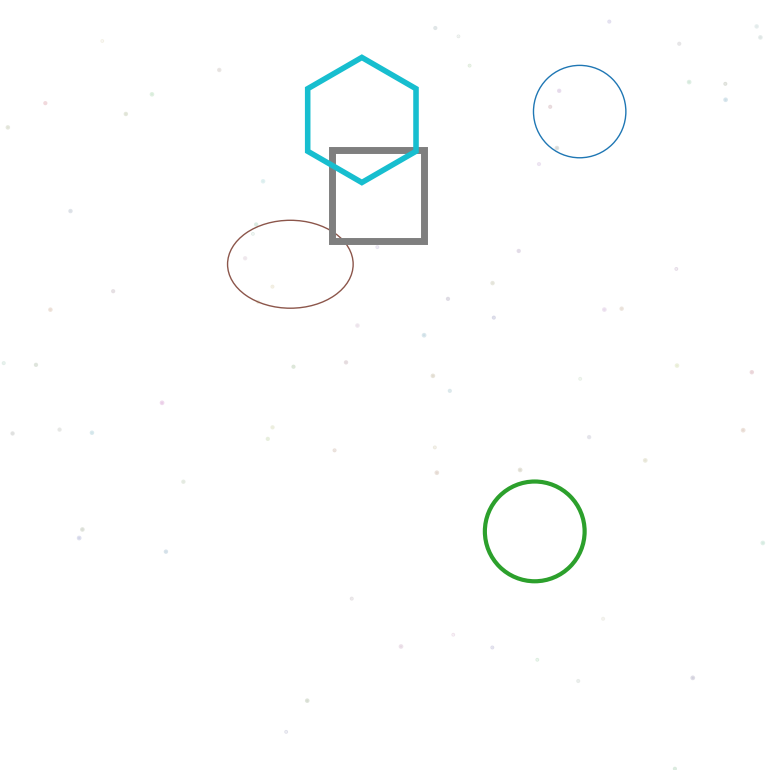[{"shape": "circle", "thickness": 0.5, "radius": 0.3, "center": [0.753, 0.855]}, {"shape": "circle", "thickness": 1.5, "radius": 0.32, "center": [0.694, 0.31]}, {"shape": "oval", "thickness": 0.5, "radius": 0.41, "center": [0.377, 0.657]}, {"shape": "square", "thickness": 2.5, "radius": 0.3, "center": [0.491, 0.746]}, {"shape": "hexagon", "thickness": 2, "radius": 0.41, "center": [0.47, 0.844]}]